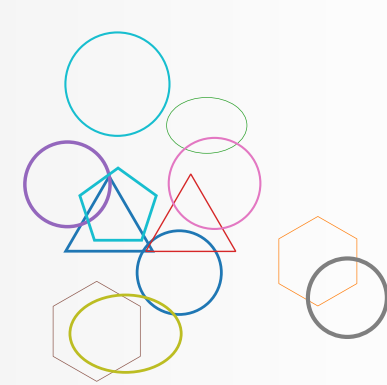[{"shape": "circle", "thickness": 2, "radius": 0.54, "center": [0.463, 0.292]}, {"shape": "triangle", "thickness": 2, "radius": 0.65, "center": [0.282, 0.412]}, {"shape": "hexagon", "thickness": 0.5, "radius": 0.58, "center": [0.82, 0.322]}, {"shape": "oval", "thickness": 0.5, "radius": 0.52, "center": [0.534, 0.674]}, {"shape": "triangle", "thickness": 1, "radius": 0.67, "center": [0.492, 0.414]}, {"shape": "circle", "thickness": 2.5, "radius": 0.55, "center": [0.174, 0.521]}, {"shape": "hexagon", "thickness": 0.5, "radius": 0.65, "center": [0.25, 0.139]}, {"shape": "circle", "thickness": 1.5, "radius": 0.59, "center": [0.554, 0.524]}, {"shape": "circle", "thickness": 3, "radius": 0.51, "center": [0.897, 0.227]}, {"shape": "oval", "thickness": 2, "radius": 0.72, "center": [0.324, 0.133]}, {"shape": "circle", "thickness": 1.5, "radius": 0.67, "center": [0.303, 0.781]}, {"shape": "pentagon", "thickness": 2, "radius": 0.52, "center": [0.305, 0.46]}]